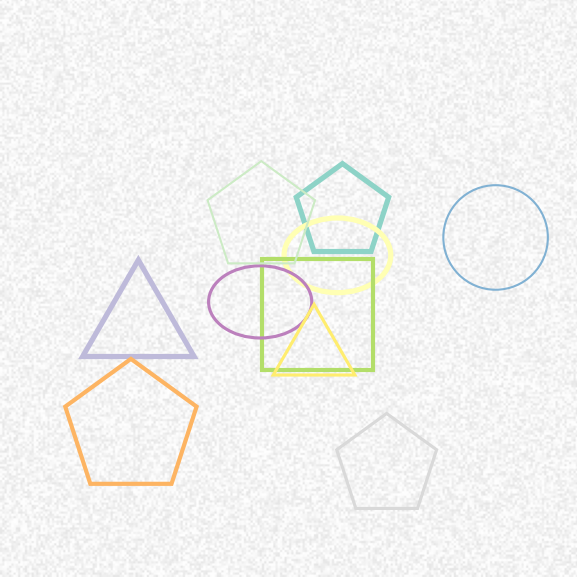[{"shape": "pentagon", "thickness": 2.5, "radius": 0.42, "center": [0.593, 0.632]}, {"shape": "oval", "thickness": 2.5, "radius": 0.46, "center": [0.584, 0.557]}, {"shape": "triangle", "thickness": 2.5, "radius": 0.56, "center": [0.24, 0.438]}, {"shape": "circle", "thickness": 1, "radius": 0.45, "center": [0.858, 0.588]}, {"shape": "pentagon", "thickness": 2, "radius": 0.6, "center": [0.227, 0.258]}, {"shape": "square", "thickness": 2, "radius": 0.48, "center": [0.55, 0.454]}, {"shape": "pentagon", "thickness": 1.5, "radius": 0.45, "center": [0.67, 0.192]}, {"shape": "oval", "thickness": 1.5, "radius": 0.45, "center": [0.451, 0.476]}, {"shape": "pentagon", "thickness": 1, "radius": 0.49, "center": [0.452, 0.622]}, {"shape": "triangle", "thickness": 1.5, "radius": 0.41, "center": [0.544, 0.391]}]